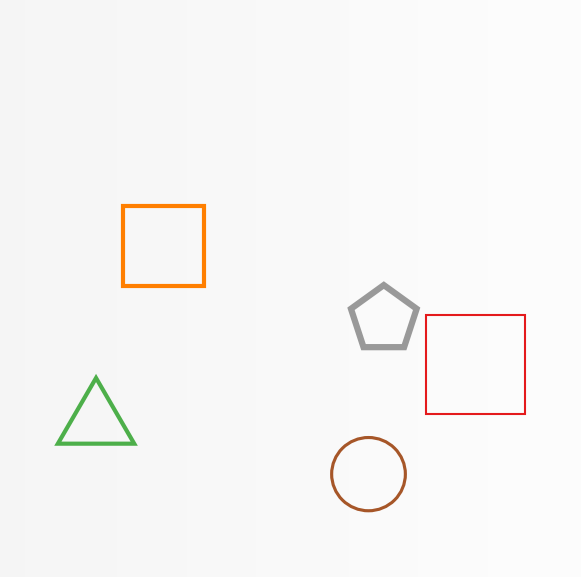[{"shape": "square", "thickness": 1, "radius": 0.43, "center": [0.818, 0.368]}, {"shape": "triangle", "thickness": 2, "radius": 0.38, "center": [0.165, 0.269]}, {"shape": "square", "thickness": 2, "radius": 0.35, "center": [0.281, 0.574]}, {"shape": "circle", "thickness": 1.5, "radius": 0.32, "center": [0.634, 0.178]}, {"shape": "pentagon", "thickness": 3, "radius": 0.3, "center": [0.66, 0.446]}]